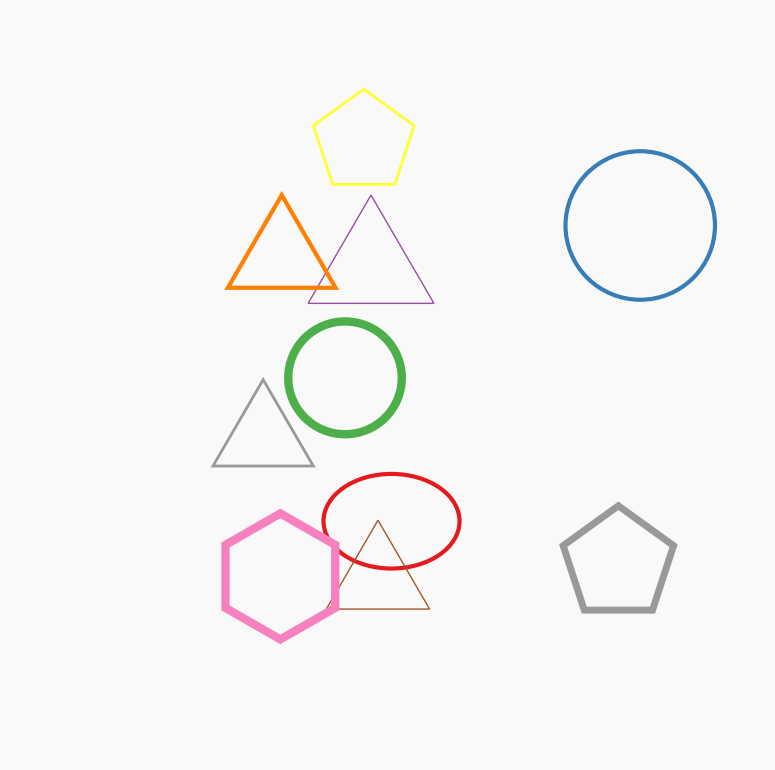[{"shape": "oval", "thickness": 1.5, "radius": 0.44, "center": [0.505, 0.323]}, {"shape": "circle", "thickness": 1.5, "radius": 0.48, "center": [0.826, 0.707]}, {"shape": "circle", "thickness": 3, "radius": 0.37, "center": [0.445, 0.509]}, {"shape": "triangle", "thickness": 0.5, "radius": 0.47, "center": [0.479, 0.653]}, {"shape": "triangle", "thickness": 1.5, "radius": 0.4, "center": [0.364, 0.666]}, {"shape": "pentagon", "thickness": 1, "radius": 0.34, "center": [0.469, 0.816]}, {"shape": "triangle", "thickness": 0.5, "radius": 0.38, "center": [0.488, 0.247]}, {"shape": "hexagon", "thickness": 3, "radius": 0.41, "center": [0.362, 0.251]}, {"shape": "triangle", "thickness": 1, "radius": 0.37, "center": [0.34, 0.432]}, {"shape": "pentagon", "thickness": 2.5, "radius": 0.37, "center": [0.798, 0.268]}]